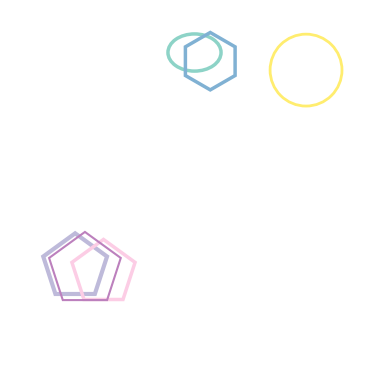[{"shape": "oval", "thickness": 2.5, "radius": 0.34, "center": [0.505, 0.864]}, {"shape": "pentagon", "thickness": 3, "radius": 0.44, "center": [0.195, 0.307]}, {"shape": "hexagon", "thickness": 2.5, "radius": 0.37, "center": [0.546, 0.841]}, {"shape": "pentagon", "thickness": 2.5, "radius": 0.43, "center": [0.269, 0.292]}, {"shape": "pentagon", "thickness": 1.5, "radius": 0.49, "center": [0.221, 0.3]}, {"shape": "circle", "thickness": 2, "radius": 0.47, "center": [0.795, 0.818]}]